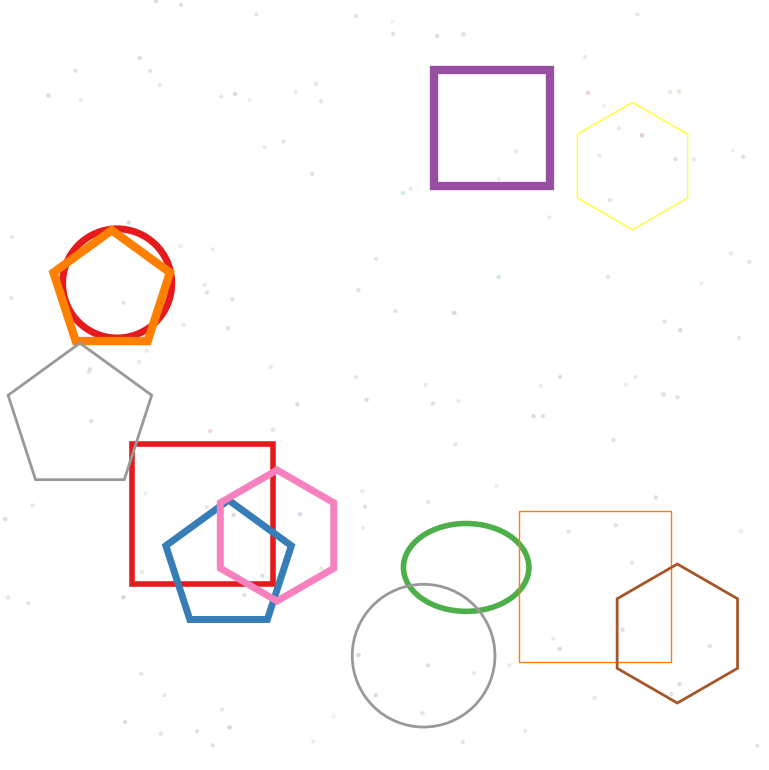[{"shape": "circle", "thickness": 2.5, "radius": 0.35, "center": [0.152, 0.632]}, {"shape": "square", "thickness": 2, "radius": 0.46, "center": [0.263, 0.333]}, {"shape": "pentagon", "thickness": 2.5, "radius": 0.43, "center": [0.297, 0.265]}, {"shape": "oval", "thickness": 2, "radius": 0.41, "center": [0.605, 0.263]}, {"shape": "square", "thickness": 3, "radius": 0.38, "center": [0.639, 0.834]}, {"shape": "pentagon", "thickness": 3, "radius": 0.4, "center": [0.145, 0.621]}, {"shape": "square", "thickness": 0.5, "radius": 0.49, "center": [0.773, 0.238]}, {"shape": "hexagon", "thickness": 0.5, "radius": 0.41, "center": [0.821, 0.784]}, {"shape": "hexagon", "thickness": 1, "radius": 0.45, "center": [0.88, 0.177]}, {"shape": "hexagon", "thickness": 2.5, "radius": 0.43, "center": [0.36, 0.305]}, {"shape": "pentagon", "thickness": 1, "radius": 0.49, "center": [0.104, 0.456]}, {"shape": "circle", "thickness": 1, "radius": 0.46, "center": [0.55, 0.148]}]